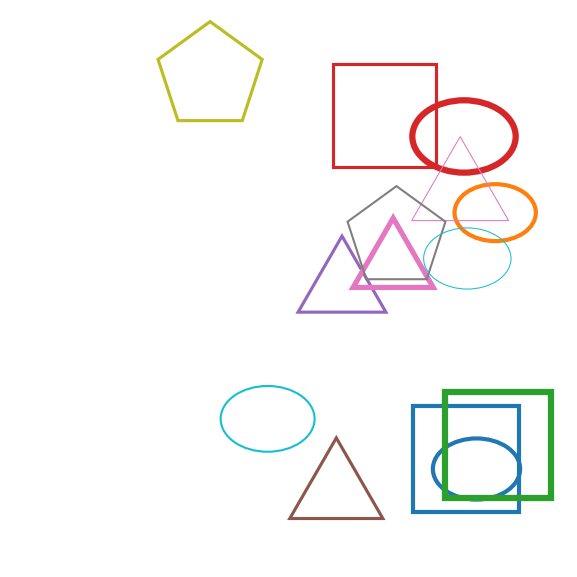[{"shape": "square", "thickness": 2, "radius": 0.46, "center": [0.807, 0.204]}, {"shape": "oval", "thickness": 2, "radius": 0.38, "center": [0.825, 0.187]}, {"shape": "oval", "thickness": 2, "radius": 0.35, "center": [0.857, 0.631]}, {"shape": "square", "thickness": 3, "radius": 0.46, "center": [0.863, 0.228]}, {"shape": "square", "thickness": 1.5, "radius": 0.44, "center": [0.666, 0.799]}, {"shape": "oval", "thickness": 3, "radius": 0.45, "center": [0.803, 0.763]}, {"shape": "triangle", "thickness": 1.5, "radius": 0.44, "center": [0.592, 0.502]}, {"shape": "triangle", "thickness": 1.5, "radius": 0.47, "center": [0.582, 0.148]}, {"shape": "triangle", "thickness": 0.5, "radius": 0.48, "center": [0.797, 0.666]}, {"shape": "triangle", "thickness": 2.5, "radius": 0.4, "center": [0.681, 0.541]}, {"shape": "pentagon", "thickness": 1, "radius": 0.45, "center": [0.687, 0.588]}, {"shape": "pentagon", "thickness": 1.5, "radius": 0.47, "center": [0.364, 0.867]}, {"shape": "oval", "thickness": 0.5, "radius": 0.38, "center": [0.809, 0.552]}, {"shape": "oval", "thickness": 1, "radius": 0.41, "center": [0.463, 0.274]}]